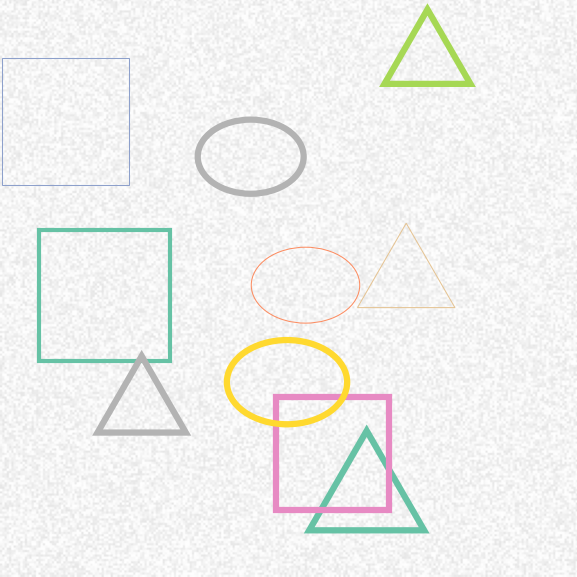[{"shape": "triangle", "thickness": 3, "radius": 0.57, "center": [0.635, 0.138]}, {"shape": "square", "thickness": 2, "radius": 0.57, "center": [0.181, 0.488]}, {"shape": "oval", "thickness": 0.5, "radius": 0.47, "center": [0.529, 0.505]}, {"shape": "square", "thickness": 0.5, "radius": 0.55, "center": [0.113, 0.789]}, {"shape": "square", "thickness": 3, "radius": 0.49, "center": [0.576, 0.214]}, {"shape": "triangle", "thickness": 3, "radius": 0.43, "center": [0.74, 0.897]}, {"shape": "oval", "thickness": 3, "radius": 0.52, "center": [0.497, 0.337]}, {"shape": "triangle", "thickness": 0.5, "radius": 0.49, "center": [0.703, 0.515]}, {"shape": "triangle", "thickness": 3, "radius": 0.44, "center": [0.245, 0.294]}, {"shape": "oval", "thickness": 3, "radius": 0.46, "center": [0.434, 0.728]}]